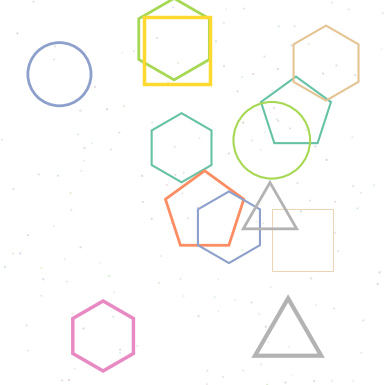[{"shape": "pentagon", "thickness": 1.5, "radius": 0.48, "center": [0.769, 0.706]}, {"shape": "hexagon", "thickness": 1.5, "radius": 0.45, "center": [0.472, 0.616]}, {"shape": "pentagon", "thickness": 2, "radius": 0.54, "center": [0.532, 0.449]}, {"shape": "hexagon", "thickness": 1.5, "radius": 0.47, "center": [0.595, 0.41]}, {"shape": "circle", "thickness": 2, "radius": 0.41, "center": [0.154, 0.807]}, {"shape": "hexagon", "thickness": 2.5, "radius": 0.45, "center": [0.268, 0.127]}, {"shape": "hexagon", "thickness": 2, "radius": 0.53, "center": [0.452, 0.898]}, {"shape": "circle", "thickness": 1.5, "radius": 0.5, "center": [0.706, 0.636]}, {"shape": "square", "thickness": 2.5, "radius": 0.43, "center": [0.459, 0.869]}, {"shape": "square", "thickness": 0.5, "radius": 0.4, "center": [0.786, 0.377]}, {"shape": "hexagon", "thickness": 1.5, "radius": 0.49, "center": [0.847, 0.836]}, {"shape": "triangle", "thickness": 3, "radius": 0.5, "center": [0.748, 0.126]}, {"shape": "triangle", "thickness": 2, "radius": 0.4, "center": [0.701, 0.446]}]